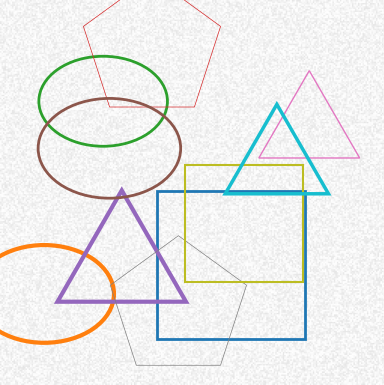[{"shape": "square", "thickness": 2, "radius": 0.96, "center": [0.6, 0.311]}, {"shape": "oval", "thickness": 3, "radius": 0.91, "center": [0.115, 0.237]}, {"shape": "oval", "thickness": 2, "radius": 0.83, "center": [0.268, 0.737]}, {"shape": "pentagon", "thickness": 0.5, "radius": 0.94, "center": [0.395, 0.874]}, {"shape": "triangle", "thickness": 3, "radius": 0.96, "center": [0.316, 0.313]}, {"shape": "oval", "thickness": 2, "radius": 0.93, "center": [0.284, 0.615]}, {"shape": "triangle", "thickness": 1, "radius": 0.76, "center": [0.803, 0.665]}, {"shape": "pentagon", "thickness": 0.5, "radius": 0.93, "center": [0.463, 0.202]}, {"shape": "square", "thickness": 1.5, "radius": 0.76, "center": [0.634, 0.419]}, {"shape": "triangle", "thickness": 2.5, "radius": 0.77, "center": [0.719, 0.574]}]